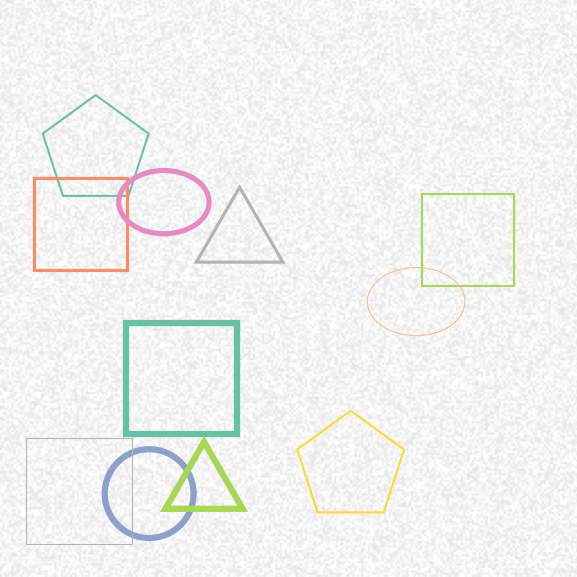[{"shape": "square", "thickness": 3, "radius": 0.48, "center": [0.314, 0.344]}, {"shape": "pentagon", "thickness": 1, "radius": 0.48, "center": [0.166, 0.738]}, {"shape": "square", "thickness": 1.5, "radius": 0.4, "center": [0.139, 0.611]}, {"shape": "circle", "thickness": 3, "radius": 0.38, "center": [0.258, 0.144]}, {"shape": "oval", "thickness": 2.5, "radius": 0.39, "center": [0.284, 0.649]}, {"shape": "square", "thickness": 1, "radius": 0.4, "center": [0.81, 0.584]}, {"shape": "triangle", "thickness": 3, "radius": 0.39, "center": [0.353, 0.157]}, {"shape": "pentagon", "thickness": 1, "radius": 0.49, "center": [0.607, 0.191]}, {"shape": "oval", "thickness": 0.5, "radius": 0.42, "center": [0.721, 0.477]}, {"shape": "triangle", "thickness": 1.5, "radius": 0.43, "center": [0.415, 0.588]}, {"shape": "square", "thickness": 0.5, "radius": 0.46, "center": [0.137, 0.149]}]